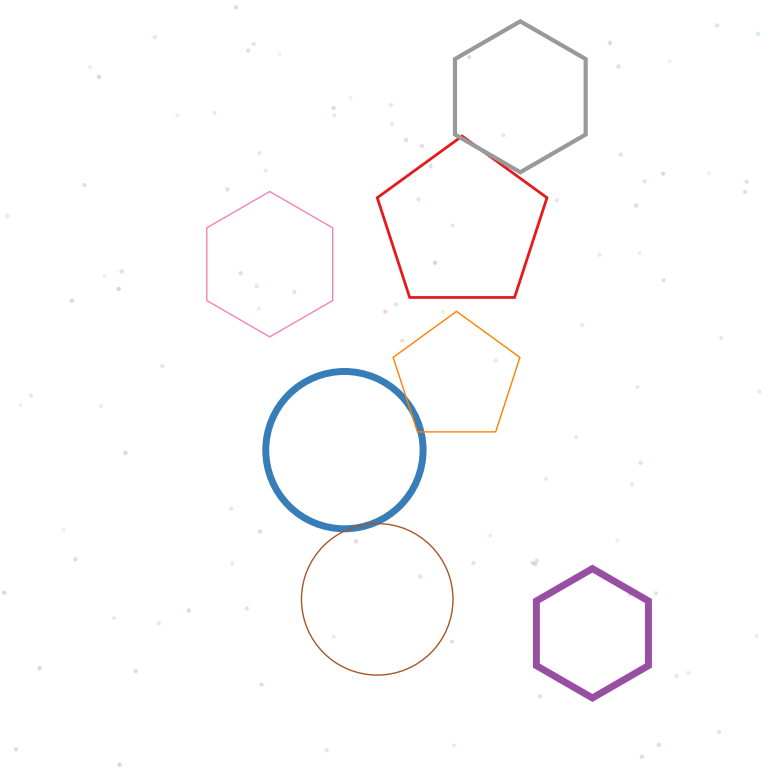[{"shape": "pentagon", "thickness": 1, "radius": 0.58, "center": [0.6, 0.707]}, {"shape": "circle", "thickness": 2.5, "radius": 0.51, "center": [0.447, 0.415]}, {"shape": "hexagon", "thickness": 2.5, "radius": 0.42, "center": [0.769, 0.178]}, {"shape": "pentagon", "thickness": 0.5, "radius": 0.43, "center": [0.593, 0.509]}, {"shape": "circle", "thickness": 0.5, "radius": 0.49, "center": [0.49, 0.222]}, {"shape": "hexagon", "thickness": 0.5, "radius": 0.47, "center": [0.35, 0.657]}, {"shape": "hexagon", "thickness": 1.5, "radius": 0.49, "center": [0.676, 0.874]}]